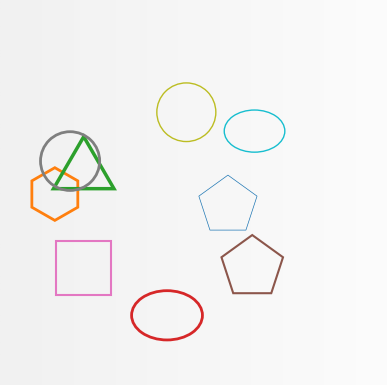[{"shape": "pentagon", "thickness": 0.5, "radius": 0.39, "center": [0.588, 0.466]}, {"shape": "hexagon", "thickness": 2, "radius": 0.34, "center": [0.142, 0.496]}, {"shape": "triangle", "thickness": 2.5, "radius": 0.45, "center": [0.216, 0.555]}, {"shape": "oval", "thickness": 2, "radius": 0.46, "center": [0.431, 0.181]}, {"shape": "pentagon", "thickness": 1.5, "radius": 0.42, "center": [0.651, 0.306]}, {"shape": "square", "thickness": 1.5, "radius": 0.35, "center": [0.215, 0.303]}, {"shape": "circle", "thickness": 2, "radius": 0.38, "center": [0.181, 0.582]}, {"shape": "circle", "thickness": 1, "radius": 0.38, "center": [0.481, 0.708]}, {"shape": "oval", "thickness": 1, "radius": 0.39, "center": [0.657, 0.659]}]